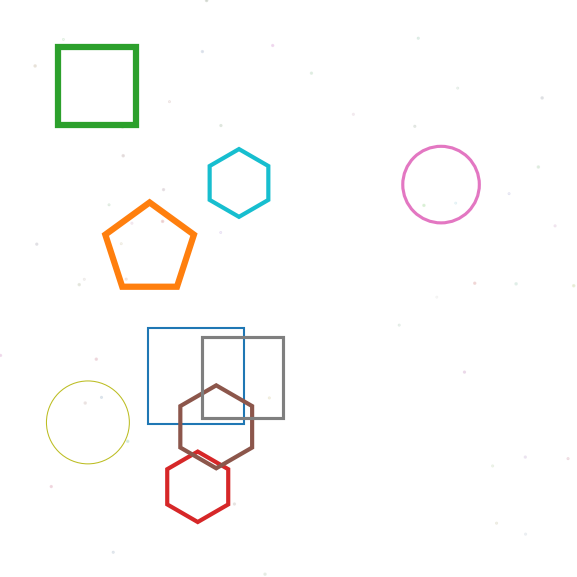[{"shape": "square", "thickness": 1, "radius": 0.42, "center": [0.339, 0.349]}, {"shape": "pentagon", "thickness": 3, "radius": 0.4, "center": [0.259, 0.568]}, {"shape": "square", "thickness": 3, "radius": 0.33, "center": [0.168, 0.85]}, {"shape": "hexagon", "thickness": 2, "radius": 0.3, "center": [0.342, 0.156]}, {"shape": "hexagon", "thickness": 2, "radius": 0.36, "center": [0.374, 0.26]}, {"shape": "circle", "thickness": 1.5, "radius": 0.33, "center": [0.764, 0.679]}, {"shape": "square", "thickness": 1.5, "radius": 0.35, "center": [0.419, 0.345]}, {"shape": "circle", "thickness": 0.5, "radius": 0.36, "center": [0.152, 0.268]}, {"shape": "hexagon", "thickness": 2, "radius": 0.29, "center": [0.414, 0.682]}]